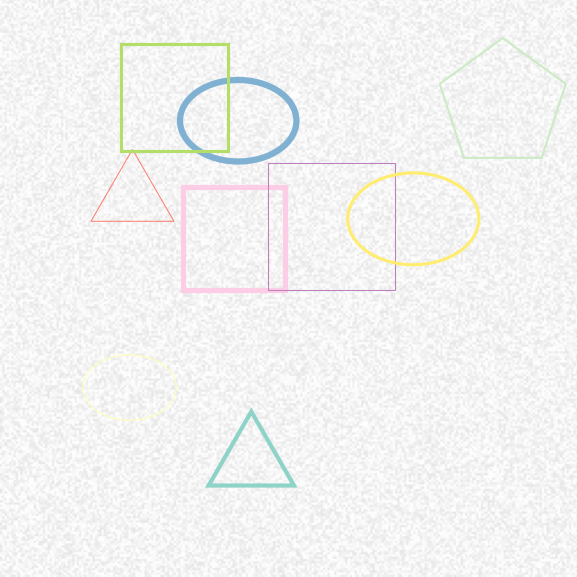[{"shape": "triangle", "thickness": 2, "radius": 0.43, "center": [0.435, 0.201]}, {"shape": "oval", "thickness": 0.5, "radius": 0.4, "center": [0.224, 0.328]}, {"shape": "triangle", "thickness": 0.5, "radius": 0.41, "center": [0.229, 0.657]}, {"shape": "oval", "thickness": 3, "radius": 0.5, "center": [0.412, 0.79]}, {"shape": "square", "thickness": 1.5, "radius": 0.46, "center": [0.302, 0.83]}, {"shape": "square", "thickness": 2.5, "radius": 0.44, "center": [0.405, 0.586]}, {"shape": "square", "thickness": 0.5, "radius": 0.55, "center": [0.574, 0.607]}, {"shape": "pentagon", "thickness": 1, "radius": 0.57, "center": [0.871, 0.819]}, {"shape": "oval", "thickness": 1.5, "radius": 0.57, "center": [0.716, 0.62]}]